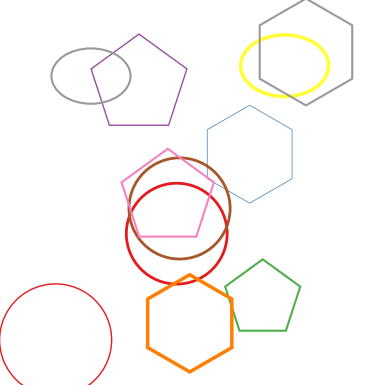[{"shape": "circle", "thickness": 2, "radius": 0.65, "center": [0.459, 0.393]}, {"shape": "circle", "thickness": 1, "radius": 0.73, "center": [0.144, 0.117]}, {"shape": "hexagon", "thickness": 0.5, "radius": 0.64, "center": [0.648, 0.6]}, {"shape": "pentagon", "thickness": 1.5, "radius": 0.51, "center": [0.682, 0.224]}, {"shape": "pentagon", "thickness": 1, "radius": 0.65, "center": [0.361, 0.781]}, {"shape": "hexagon", "thickness": 2.5, "radius": 0.63, "center": [0.493, 0.16]}, {"shape": "oval", "thickness": 2.5, "radius": 0.57, "center": [0.739, 0.829]}, {"shape": "circle", "thickness": 2, "radius": 0.66, "center": [0.466, 0.459]}, {"shape": "pentagon", "thickness": 1.5, "radius": 0.63, "center": [0.436, 0.487]}, {"shape": "hexagon", "thickness": 1.5, "radius": 0.69, "center": [0.795, 0.865]}, {"shape": "oval", "thickness": 1.5, "radius": 0.51, "center": [0.236, 0.802]}]